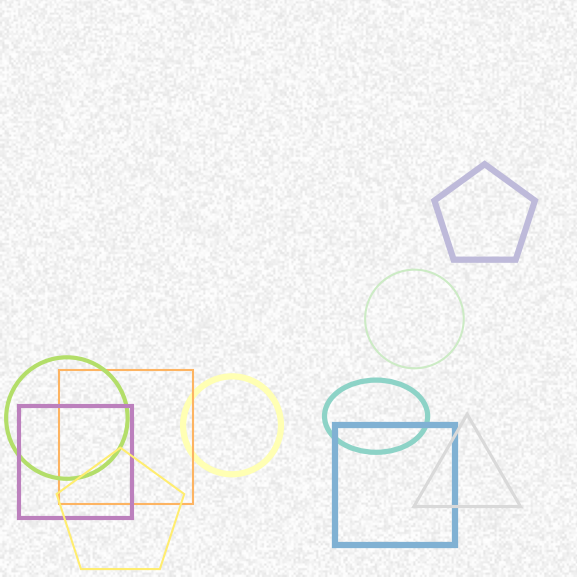[{"shape": "oval", "thickness": 2.5, "radius": 0.45, "center": [0.651, 0.278]}, {"shape": "circle", "thickness": 3, "radius": 0.42, "center": [0.402, 0.263]}, {"shape": "pentagon", "thickness": 3, "radius": 0.46, "center": [0.839, 0.623]}, {"shape": "square", "thickness": 3, "radius": 0.52, "center": [0.684, 0.159]}, {"shape": "square", "thickness": 1, "radius": 0.58, "center": [0.218, 0.242]}, {"shape": "circle", "thickness": 2, "radius": 0.53, "center": [0.116, 0.275]}, {"shape": "triangle", "thickness": 1.5, "radius": 0.53, "center": [0.809, 0.175]}, {"shape": "square", "thickness": 2, "radius": 0.49, "center": [0.131, 0.199]}, {"shape": "circle", "thickness": 1, "radius": 0.43, "center": [0.718, 0.447]}, {"shape": "pentagon", "thickness": 1, "radius": 0.58, "center": [0.209, 0.108]}]